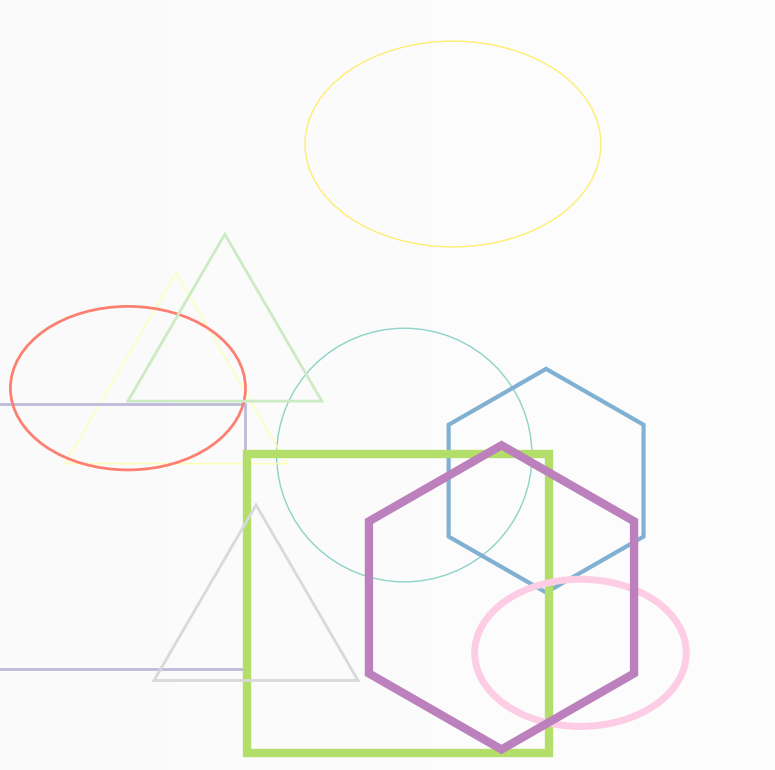[{"shape": "circle", "thickness": 0.5, "radius": 0.82, "center": [0.522, 0.409]}, {"shape": "triangle", "thickness": 0.5, "radius": 0.83, "center": [0.227, 0.48]}, {"shape": "square", "thickness": 1, "radius": 0.86, "center": [0.144, 0.303]}, {"shape": "oval", "thickness": 1, "radius": 0.76, "center": [0.165, 0.496]}, {"shape": "hexagon", "thickness": 1.5, "radius": 0.73, "center": [0.705, 0.376]}, {"shape": "square", "thickness": 3, "radius": 0.97, "center": [0.514, 0.216]}, {"shape": "oval", "thickness": 2.5, "radius": 0.68, "center": [0.749, 0.152]}, {"shape": "triangle", "thickness": 1, "radius": 0.76, "center": [0.33, 0.192]}, {"shape": "hexagon", "thickness": 3, "radius": 0.99, "center": [0.647, 0.224]}, {"shape": "triangle", "thickness": 1, "radius": 0.72, "center": [0.29, 0.551]}, {"shape": "oval", "thickness": 0.5, "radius": 0.95, "center": [0.584, 0.813]}]